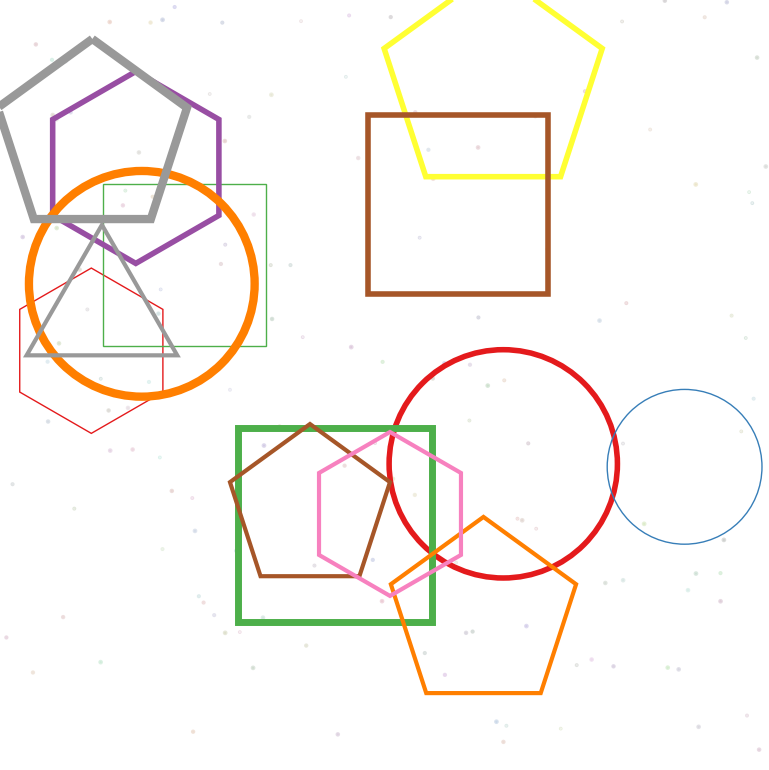[{"shape": "circle", "thickness": 2, "radius": 0.74, "center": [0.654, 0.398]}, {"shape": "hexagon", "thickness": 0.5, "radius": 0.54, "center": [0.119, 0.545]}, {"shape": "circle", "thickness": 0.5, "radius": 0.5, "center": [0.889, 0.394]}, {"shape": "square", "thickness": 2.5, "radius": 0.63, "center": [0.435, 0.318]}, {"shape": "square", "thickness": 0.5, "radius": 0.53, "center": [0.24, 0.656]}, {"shape": "hexagon", "thickness": 2, "radius": 0.62, "center": [0.176, 0.783]}, {"shape": "pentagon", "thickness": 1.5, "radius": 0.63, "center": [0.628, 0.202]}, {"shape": "circle", "thickness": 3, "radius": 0.73, "center": [0.184, 0.631]}, {"shape": "pentagon", "thickness": 2, "radius": 0.74, "center": [0.64, 0.891]}, {"shape": "pentagon", "thickness": 1.5, "radius": 0.55, "center": [0.403, 0.34]}, {"shape": "square", "thickness": 2, "radius": 0.58, "center": [0.595, 0.734]}, {"shape": "hexagon", "thickness": 1.5, "radius": 0.53, "center": [0.506, 0.333]}, {"shape": "triangle", "thickness": 1.5, "radius": 0.56, "center": [0.132, 0.595]}, {"shape": "pentagon", "thickness": 3, "radius": 0.65, "center": [0.12, 0.82]}]